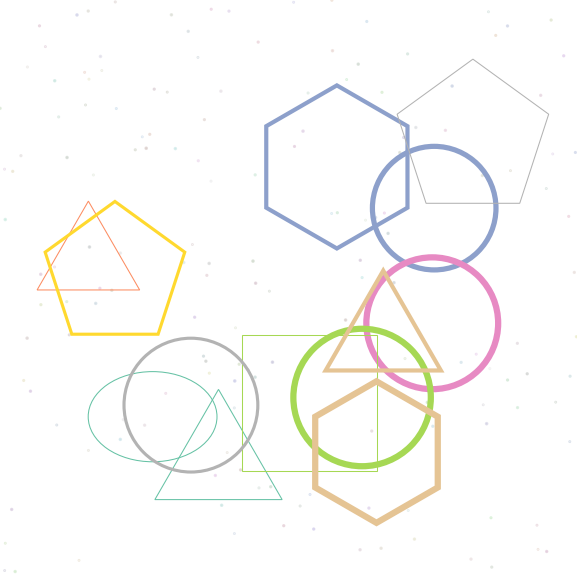[{"shape": "triangle", "thickness": 0.5, "radius": 0.64, "center": [0.378, 0.198]}, {"shape": "oval", "thickness": 0.5, "radius": 0.56, "center": [0.264, 0.278]}, {"shape": "triangle", "thickness": 0.5, "radius": 0.51, "center": [0.153, 0.548]}, {"shape": "hexagon", "thickness": 2, "radius": 0.71, "center": [0.583, 0.71]}, {"shape": "circle", "thickness": 2.5, "radius": 0.53, "center": [0.752, 0.639]}, {"shape": "circle", "thickness": 3, "radius": 0.57, "center": [0.748, 0.439]}, {"shape": "circle", "thickness": 3, "radius": 0.6, "center": [0.627, 0.311]}, {"shape": "square", "thickness": 0.5, "radius": 0.59, "center": [0.536, 0.301]}, {"shape": "pentagon", "thickness": 1.5, "radius": 0.64, "center": [0.199, 0.523]}, {"shape": "triangle", "thickness": 2, "radius": 0.58, "center": [0.664, 0.415]}, {"shape": "hexagon", "thickness": 3, "radius": 0.61, "center": [0.652, 0.216]}, {"shape": "circle", "thickness": 1.5, "radius": 0.58, "center": [0.331, 0.298]}, {"shape": "pentagon", "thickness": 0.5, "radius": 0.69, "center": [0.819, 0.759]}]